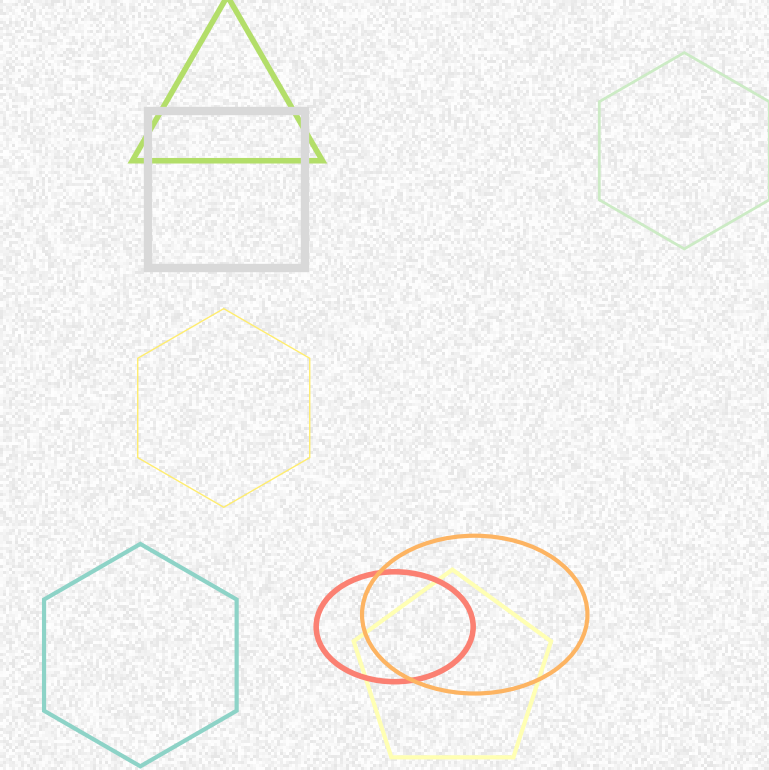[{"shape": "hexagon", "thickness": 1.5, "radius": 0.72, "center": [0.182, 0.149]}, {"shape": "pentagon", "thickness": 1.5, "radius": 0.67, "center": [0.588, 0.125]}, {"shape": "oval", "thickness": 2, "radius": 0.51, "center": [0.513, 0.186]}, {"shape": "oval", "thickness": 1.5, "radius": 0.73, "center": [0.617, 0.202]}, {"shape": "triangle", "thickness": 2, "radius": 0.71, "center": [0.295, 0.863]}, {"shape": "square", "thickness": 3, "radius": 0.51, "center": [0.294, 0.754]}, {"shape": "hexagon", "thickness": 1, "radius": 0.64, "center": [0.889, 0.804]}, {"shape": "hexagon", "thickness": 0.5, "radius": 0.64, "center": [0.291, 0.47]}]